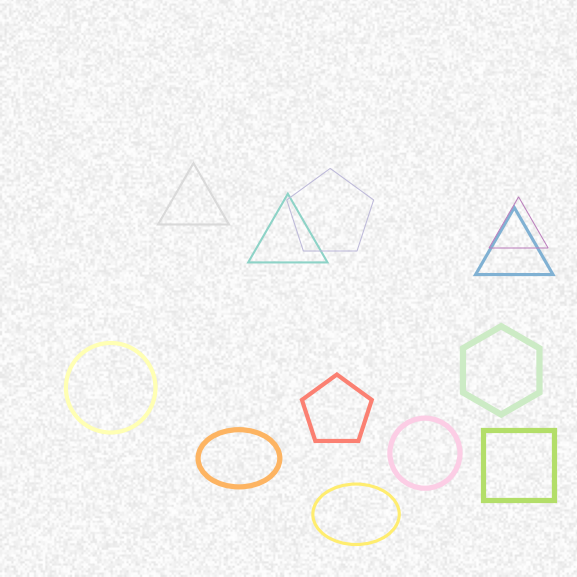[{"shape": "triangle", "thickness": 1, "radius": 0.4, "center": [0.498, 0.584]}, {"shape": "circle", "thickness": 2, "radius": 0.39, "center": [0.192, 0.328]}, {"shape": "pentagon", "thickness": 0.5, "radius": 0.4, "center": [0.572, 0.628]}, {"shape": "pentagon", "thickness": 2, "radius": 0.32, "center": [0.583, 0.287]}, {"shape": "triangle", "thickness": 1.5, "radius": 0.39, "center": [0.891, 0.562]}, {"shape": "oval", "thickness": 2.5, "radius": 0.35, "center": [0.414, 0.206]}, {"shape": "square", "thickness": 2.5, "radius": 0.3, "center": [0.898, 0.194]}, {"shape": "circle", "thickness": 2.5, "radius": 0.3, "center": [0.736, 0.214]}, {"shape": "triangle", "thickness": 1, "radius": 0.35, "center": [0.335, 0.646]}, {"shape": "triangle", "thickness": 0.5, "radius": 0.3, "center": [0.898, 0.599]}, {"shape": "hexagon", "thickness": 3, "radius": 0.38, "center": [0.868, 0.358]}, {"shape": "oval", "thickness": 1.5, "radius": 0.37, "center": [0.617, 0.109]}]